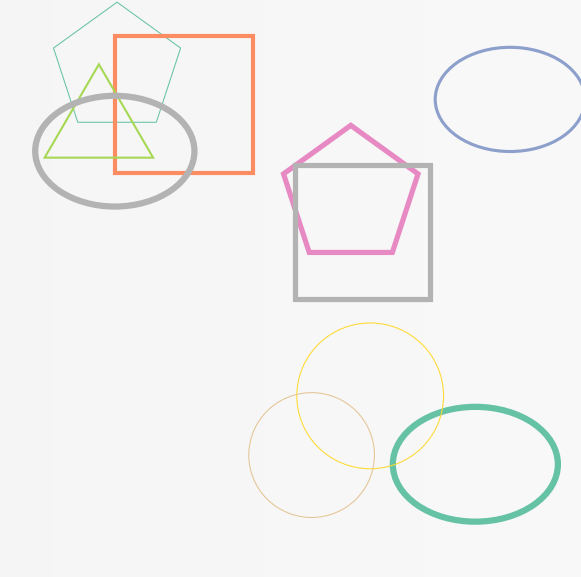[{"shape": "pentagon", "thickness": 0.5, "radius": 0.57, "center": [0.201, 0.88]}, {"shape": "oval", "thickness": 3, "radius": 0.71, "center": [0.818, 0.195]}, {"shape": "square", "thickness": 2, "radius": 0.59, "center": [0.317, 0.818]}, {"shape": "oval", "thickness": 1.5, "radius": 0.64, "center": [0.878, 0.827]}, {"shape": "pentagon", "thickness": 2.5, "radius": 0.61, "center": [0.604, 0.66]}, {"shape": "triangle", "thickness": 1, "radius": 0.54, "center": [0.17, 0.78]}, {"shape": "circle", "thickness": 0.5, "radius": 0.63, "center": [0.637, 0.314]}, {"shape": "circle", "thickness": 0.5, "radius": 0.54, "center": [0.536, 0.211]}, {"shape": "oval", "thickness": 3, "radius": 0.68, "center": [0.198, 0.737]}, {"shape": "square", "thickness": 2.5, "radius": 0.58, "center": [0.624, 0.597]}]